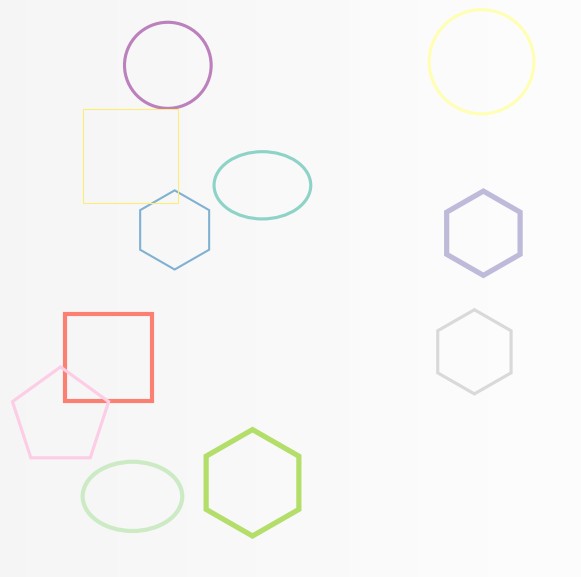[{"shape": "oval", "thickness": 1.5, "radius": 0.42, "center": [0.451, 0.678]}, {"shape": "circle", "thickness": 1.5, "radius": 0.45, "center": [0.828, 0.892]}, {"shape": "hexagon", "thickness": 2.5, "radius": 0.36, "center": [0.832, 0.595]}, {"shape": "square", "thickness": 2, "radius": 0.38, "center": [0.187, 0.379]}, {"shape": "hexagon", "thickness": 1, "radius": 0.34, "center": [0.3, 0.601]}, {"shape": "hexagon", "thickness": 2.5, "radius": 0.46, "center": [0.434, 0.163]}, {"shape": "pentagon", "thickness": 1.5, "radius": 0.43, "center": [0.104, 0.277]}, {"shape": "hexagon", "thickness": 1.5, "radius": 0.36, "center": [0.816, 0.39]}, {"shape": "circle", "thickness": 1.5, "radius": 0.37, "center": [0.289, 0.886]}, {"shape": "oval", "thickness": 2, "radius": 0.43, "center": [0.228, 0.14]}, {"shape": "square", "thickness": 0.5, "radius": 0.41, "center": [0.225, 0.73]}]